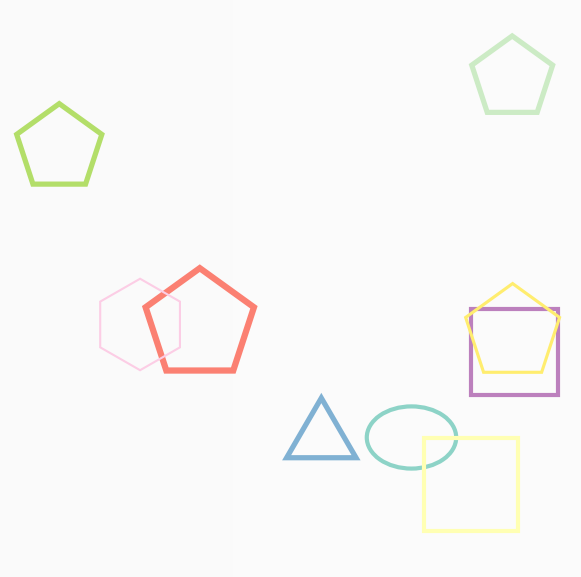[{"shape": "oval", "thickness": 2, "radius": 0.38, "center": [0.708, 0.242]}, {"shape": "square", "thickness": 2, "radius": 0.4, "center": [0.81, 0.16]}, {"shape": "pentagon", "thickness": 3, "radius": 0.49, "center": [0.344, 0.437]}, {"shape": "triangle", "thickness": 2.5, "radius": 0.34, "center": [0.553, 0.241]}, {"shape": "pentagon", "thickness": 2.5, "radius": 0.39, "center": [0.102, 0.743]}, {"shape": "hexagon", "thickness": 1, "radius": 0.4, "center": [0.241, 0.437]}, {"shape": "square", "thickness": 2, "radius": 0.37, "center": [0.885, 0.39]}, {"shape": "pentagon", "thickness": 2.5, "radius": 0.37, "center": [0.881, 0.864]}, {"shape": "pentagon", "thickness": 1.5, "radius": 0.42, "center": [0.882, 0.423]}]